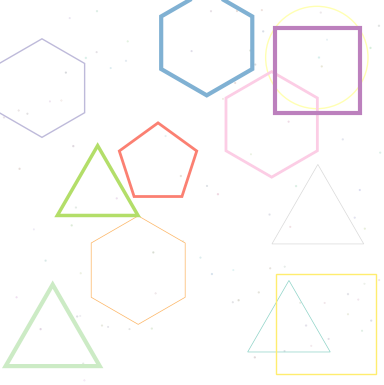[{"shape": "triangle", "thickness": 0.5, "radius": 0.62, "center": [0.751, 0.148]}, {"shape": "circle", "thickness": 1, "radius": 0.66, "center": [0.823, 0.851]}, {"shape": "hexagon", "thickness": 1, "radius": 0.64, "center": [0.109, 0.771]}, {"shape": "pentagon", "thickness": 2, "radius": 0.53, "center": [0.41, 0.575]}, {"shape": "hexagon", "thickness": 3, "radius": 0.68, "center": [0.537, 0.889]}, {"shape": "hexagon", "thickness": 0.5, "radius": 0.7, "center": [0.359, 0.298]}, {"shape": "triangle", "thickness": 2.5, "radius": 0.6, "center": [0.254, 0.501]}, {"shape": "hexagon", "thickness": 2, "radius": 0.69, "center": [0.706, 0.677]}, {"shape": "triangle", "thickness": 0.5, "radius": 0.69, "center": [0.826, 0.435]}, {"shape": "square", "thickness": 3, "radius": 0.56, "center": [0.824, 0.817]}, {"shape": "triangle", "thickness": 3, "radius": 0.71, "center": [0.137, 0.12]}, {"shape": "square", "thickness": 1, "radius": 0.65, "center": [0.847, 0.158]}]